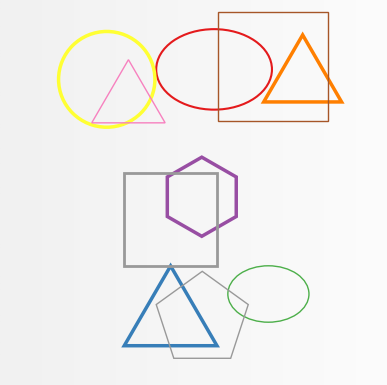[{"shape": "oval", "thickness": 1.5, "radius": 0.75, "center": [0.552, 0.82]}, {"shape": "triangle", "thickness": 2.5, "radius": 0.69, "center": [0.44, 0.171]}, {"shape": "oval", "thickness": 1, "radius": 0.52, "center": [0.693, 0.236]}, {"shape": "hexagon", "thickness": 2.5, "radius": 0.51, "center": [0.521, 0.489]}, {"shape": "triangle", "thickness": 2.5, "radius": 0.58, "center": [0.781, 0.793]}, {"shape": "circle", "thickness": 2.5, "radius": 0.62, "center": [0.275, 0.794]}, {"shape": "square", "thickness": 1, "radius": 0.71, "center": [0.705, 0.828]}, {"shape": "triangle", "thickness": 1, "radius": 0.55, "center": [0.331, 0.736]}, {"shape": "pentagon", "thickness": 1, "radius": 0.62, "center": [0.522, 0.17]}, {"shape": "square", "thickness": 2, "radius": 0.6, "center": [0.441, 0.43]}]